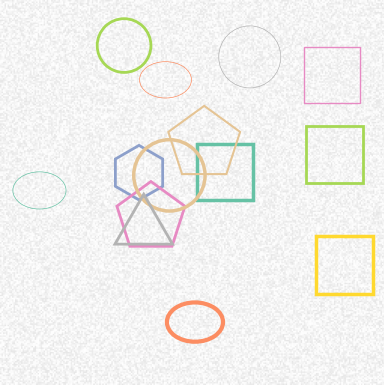[{"shape": "oval", "thickness": 0.5, "radius": 0.34, "center": [0.102, 0.505]}, {"shape": "square", "thickness": 2.5, "radius": 0.36, "center": [0.584, 0.554]}, {"shape": "oval", "thickness": 3, "radius": 0.36, "center": [0.506, 0.163]}, {"shape": "oval", "thickness": 0.5, "radius": 0.34, "center": [0.43, 0.793]}, {"shape": "hexagon", "thickness": 2, "radius": 0.35, "center": [0.361, 0.552]}, {"shape": "pentagon", "thickness": 2, "radius": 0.47, "center": [0.392, 0.436]}, {"shape": "square", "thickness": 1, "radius": 0.36, "center": [0.863, 0.805]}, {"shape": "circle", "thickness": 2, "radius": 0.35, "center": [0.322, 0.882]}, {"shape": "square", "thickness": 2, "radius": 0.37, "center": [0.869, 0.598]}, {"shape": "square", "thickness": 2.5, "radius": 0.37, "center": [0.895, 0.311]}, {"shape": "pentagon", "thickness": 1.5, "radius": 0.49, "center": [0.53, 0.627]}, {"shape": "circle", "thickness": 2.5, "radius": 0.46, "center": [0.44, 0.545]}, {"shape": "triangle", "thickness": 2, "radius": 0.43, "center": [0.373, 0.409]}, {"shape": "circle", "thickness": 0.5, "radius": 0.4, "center": [0.649, 0.852]}]